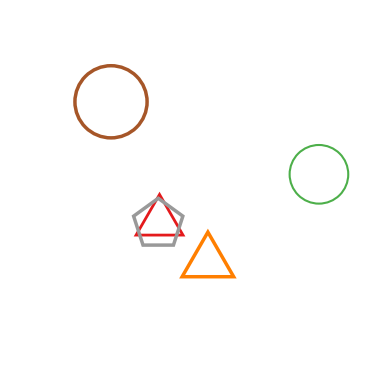[{"shape": "triangle", "thickness": 2, "radius": 0.35, "center": [0.414, 0.425]}, {"shape": "circle", "thickness": 1.5, "radius": 0.38, "center": [0.828, 0.547]}, {"shape": "triangle", "thickness": 2.5, "radius": 0.39, "center": [0.54, 0.32]}, {"shape": "circle", "thickness": 2.5, "radius": 0.47, "center": [0.288, 0.736]}, {"shape": "pentagon", "thickness": 2.5, "radius": 0.34, "center": [0.411, 0.418]}]